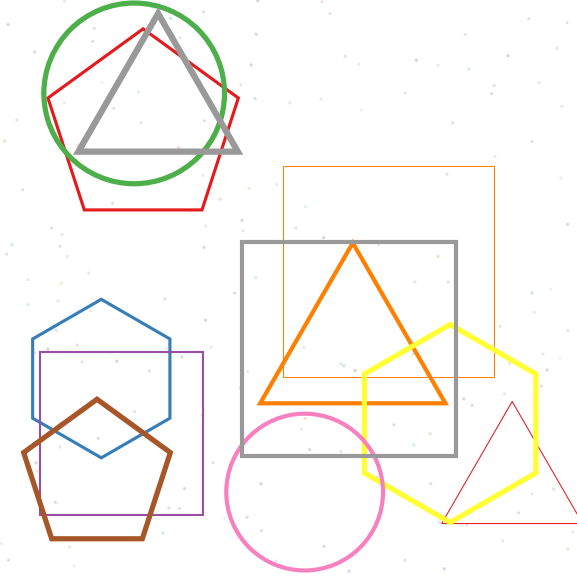[{"shape": "pentagon", "thickness": 1.5, "radius": 0.87, "center": [0.248, 0.776]}, {"shape": "triangle", "thickness": 0.5, "radius": 0.7, "center": [0.887, 0.163]}, {"shape": "hexagon", "thickness": 1.5, "radius": 0.69, "center": [0.175, 0.344]}, {"shape": "circle", "thickness": 2.5, "radius": 0.78, "center": [0.232, 0.837]}, {"shape": "square", "thickness": 1, "radius": 0.7, "center": [0.21, 0.249]}, {"shape": "triangle", "thickness": 2, "radius": 0.93, "center": [0.611, 0.393]}, {"shape": "square", "thickness": 0.5, "radius": 0.91, "center": [0.672, 0.528]}, {"shape": "hexagon", "thickness": 2.5, "radius": 0.86, "center": [0.779, 0.266]}, {"shape": "pentagon", "thickness": 2.5, "radius": 0.67, "center": [0.168, 0.174]}, {"shape": "circle", "thickness": 2, "radius": 0.68, "center": [0.528, 0.147]}, {"shape": "square", "thickness": 2, "radius": 0.93, "center": [0.605, 0.395]}, {"shape": "triangle", "thickness": 3, "radius": 0.8, "center": [0.274, 0.816]}]